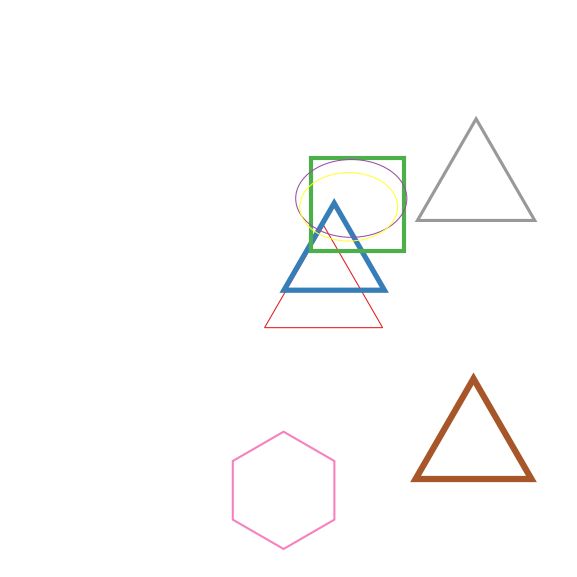[{"shape": "triangle", "thickness": 0.5, "radius": 0.59, "center": [0.56, 0.491]}, {"shape": "triangle", "thickness": 2.5, "radius": 0.5, "center": [0.579, 0.547]}, {"shape": "square", "thickness": 2, "radius": 0.4, "center": [0.618, 0.645]}, {"shape": "oval", "thickness": 0.5, "radius": 0.48, "center": [0.608, 0.656]}, {"shape": "oval", "thickness": 0.5, "radius": 0.42, "center": [0.604, 0.641]}, {"shape": "triangle", "thickness": 3, "radius": 0.58, "center": [0.82, 0.228]}, {"shape": "hexagon", "thickness": 1, "radius": 0.51, "center": [0.491, 0.15]}, {"shape": "triangle", "thickness": 1.5, "radius": 0.59, "center": [0.824, 0.676]}]